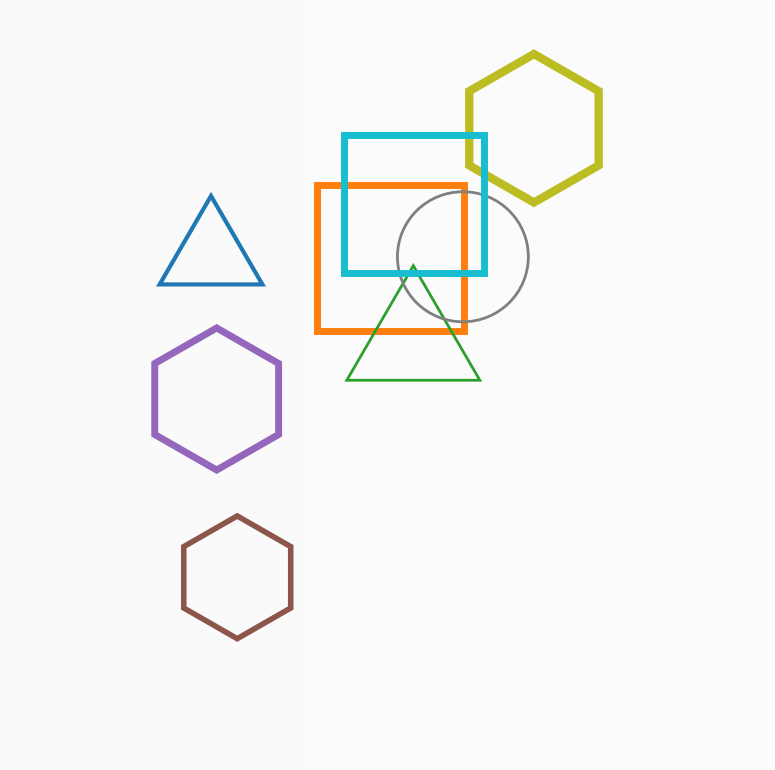[{"shape": "triangle", "thickness": 1.5, "radius": 0.38, "center": [0.272, 0.669]}, {"shape": "square", "thickness": 2.5, "radius": 0.47, "center": [0.504, 0.665]}, {"shape": "triangle", "thickness": 1, "radius": 0.5, "center": [0.533, 0.556]}, {"shape": "hexagon", "thickness": 2.5, "radius": 0.46, "center": [0.28, 0.482]}, {"shape": "hexagon", "thickness": 2, "radius": 0.4, "center": [0.306, 0.25]}, {"shape": "circle", "thickness": 1, "radius": 0.42, "center": [0.597, 0.667]}, {"shape": "hexagon", "thickness": 3, "radius": 0.48, "center": [0.689, 0.833]}, {"shape": "square", "thickness": 2.5, "radius": 0.45, "center": [0.534, 0.735]}]